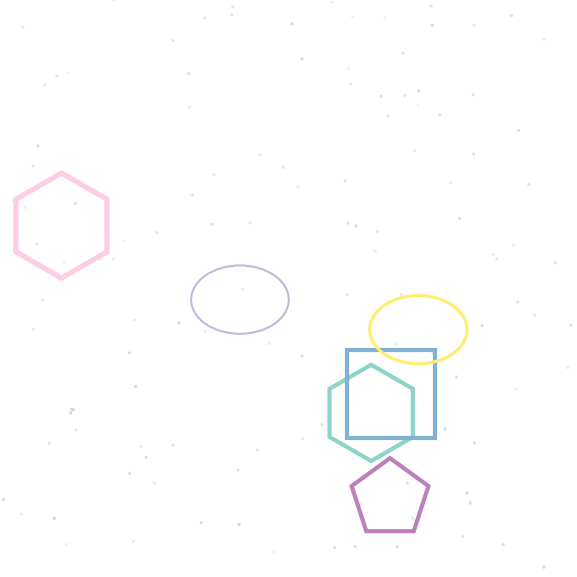[{"shape": "hexagon", "thickness": 2, "radius": 0.42, "center": [0.643, 0.284]}, {"shape": "oval", "thickness": 1, "radius": 0.42, "center": [0.416, 0.48]}, {"shape": "square", "thickness": 2, "radius": 0.38, "center": [0.677, 0.317]}, {"shape": "hexagon", "thickness": 2.5, "radius": 0.45, "center": [0.106, 0.609]}, {"shape": "pentagon", "thickness": 2, "radius": 0.35, "center": [0.675, 0.136]}, {"shape": "oval", "thickness": 1.5, "radius": 0.42, "center": [0.724, 0.428]}]